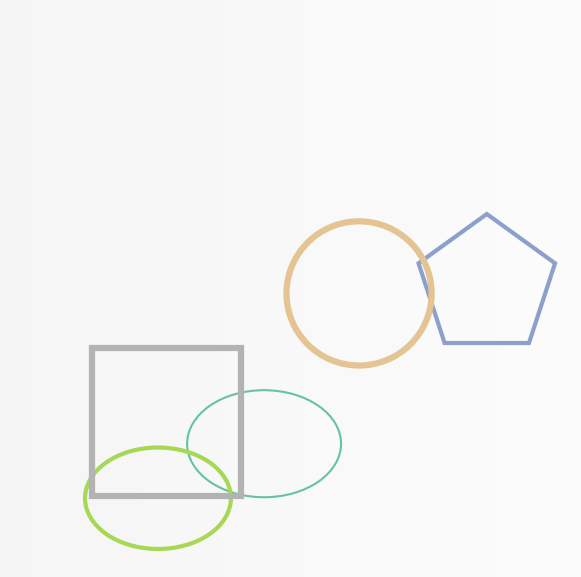[{"shape": "oval", "thickness": 1, "radius": 0.66, "center": [0.454, 0.231]}, {"shape": "pentagon", "thickness": 2, "radius": 0.62, "center": [0.837, 0.505]}, {"shape": "oval", "thickness": 2, "radius": 0.63, "center": [0.272, 0.136]}, {"shape": "circle", "thickness": 3, "radius": 0.62, "center": [0.618, 0.491]}, {"shape": "square", "thickness": 3, "radius": 0.64, "center": [0.287, 0.268]}]